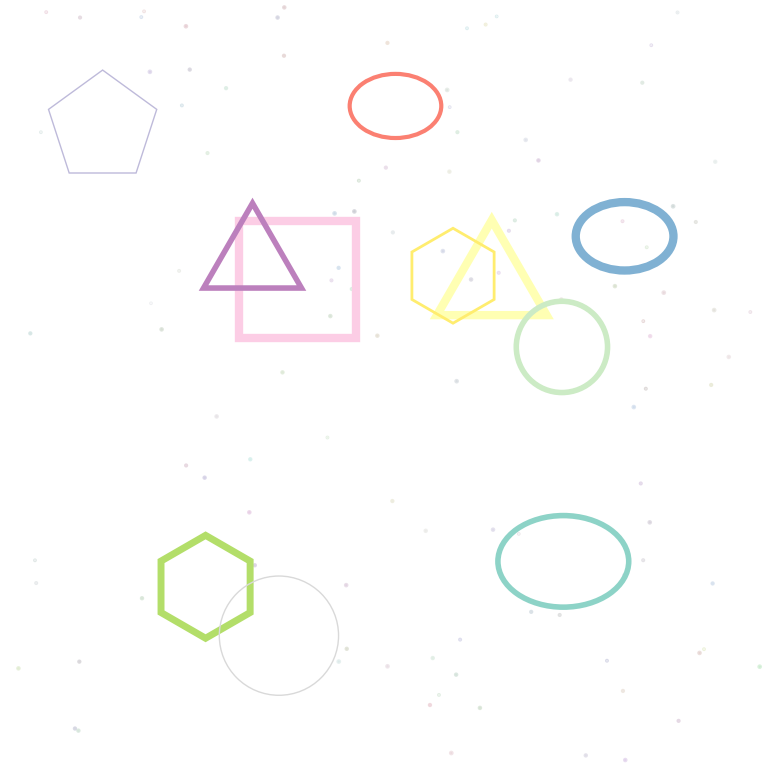[{"shape": "oval", "thickness": 2, "radius": 0.42, "center": [0.732, 0.271]}, {"shape": "triangle", "thickness": 3, "radius": 0.41, "center": [0.639, 0.632]}, {"shape": "pentagon", "thickness": 0.5, "radius": 0.37, "center": [0.133, 0.835]}, {"shape": "oval", "thickness": 1.5, "radius": 0.3, "center": [0.514, 0.862]}, {"shape": "oval", "thickness": 3, "radius": 0.32, "center": [0.811, 0.693]}, {"shape": "hexagon", "thickness": 2.5, "radius": 0.33, "center": [0.267, 0.238]}, {"shape": "square", "thickness": 3, "radius": 0.38, "center": [0.386, 0.637]}, {"shape": "circle", "thickness": 0.5, "radius": 0.39, "center": [0.362, 0.174]}, {"shape": "triangle", "thickness": 2, "radius": 0.37, "center": [0.328, 0.663]}, {"shape": "circle", "thickness": 2, "radius": 0.3, "center": [0.73, 0.549]}, {"shape": "hexagon", "thickness": 1, "radius": 0.31, "center": [0.588, 0.642]}]